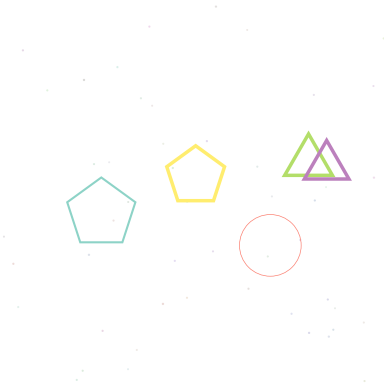[{"shape": "pentagon", "thickness": 1.5, "radius": 0.47, "center": [0.263, 0.446]}, {"shape": "circle", "thickness": 0.5, "radius": 0.4, "center": [0.702, 0.363]}, {"shape": "triangle", "thickness": 2.5, "radius": 0.36, "center": [0.801, 0.58]}, {"shape": "triangle", "thickness": 2.5, "radius": 0.33, "center": [0.848, 0.568]}, {"shape": "pentagon", "thickness": 2.5, "radius": 0.39, "center": [0.508, 0.543]}]